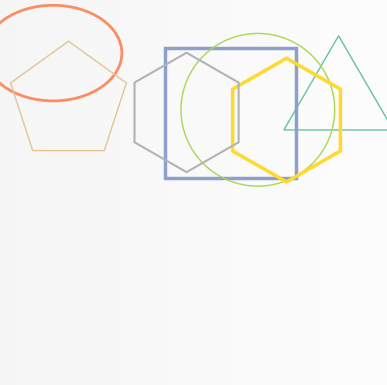[{"shape": "triangle", "thickness": 1, "radius": 0.82, "center": [0.874, 0.744]}, {"shape": "oval", "thickness": 2, "radius": 0.89, "center": [0.137, 0.862]}, {"shape": "square", "thickness": 2.5, "radius": 0.84, "center": [0.596, 0.707]}, {"shape": "circle", "thickness": 1, "radius": 0.99, "center": [0.665, 0.715]}, {"shape": "hexagon", "thickness": 2.5, "radius": 0.8, "center": [0.739, 0.688]}, {"shape": "pentagon", "thickness": 1, "radius": 0.79, "center": [0.177, 0.736]}, {"shape": "hexagon", "thickness": 1.5, "radius": 0.78, "center": [0.481, 0.708]}]